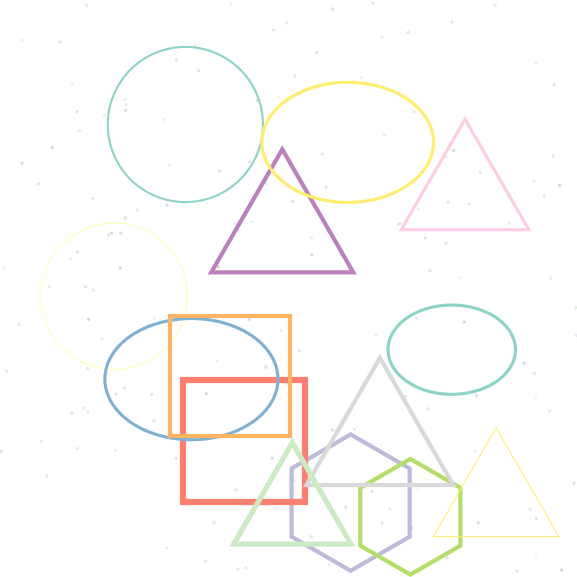[{"shape": "oval", "thickness": 1.5, "radius": 0.55, "center": [0.782, 0.394]}, {"shape": "circle", "thickness": 1, "radius": 0.67, "center": [0.321, 0.784]}, {"shape": "circle", "thickness": 0.5, "radius": 0.63, "center": [0.198, 0.486]}, {"shape": "hexagon", "thickness": 2, "radius": 0.59, "center": [0.607, 0.129]}, {"shape": "square", "thickness": 3, "radius": 0.53, "center": [0.422, 0.235]}, {"shape": "oval", "thickness": 1.5, "radius": 0.75, "center": [0.331, 0.343]}, {"shape": "square", "thickness": 2, "radius": 0.52, "center": [0.398, 0.348]}, {"shape": "hexagon", "thickness": 2, "radius": 0.5, "center": [0.711, 0.104]}, {"shape": "triangle", "thickness": 1.5, "radius": 0.64, "center": [0.805, 0.665]}, {"shape": "triangle", "thickness": 2, "radius": 0.73, "center": [0.658, 0.233]}, {"shape": "triangle", "thickness": 2, "radius": 0.71, "center": [0.489, 0.599]}, {"shape": "triangle", "thickness": 2.5, "radius": 0.59, "center": [0.506, 0.116]}, {"shape": "triangle", "thickness": 0.5, "radius": 0.63, "center": [0.859, 0.133]}, {"shape": "oval", "thickness": 1.5, "radius": 0.74, "center": [0.602, 0.753]}]